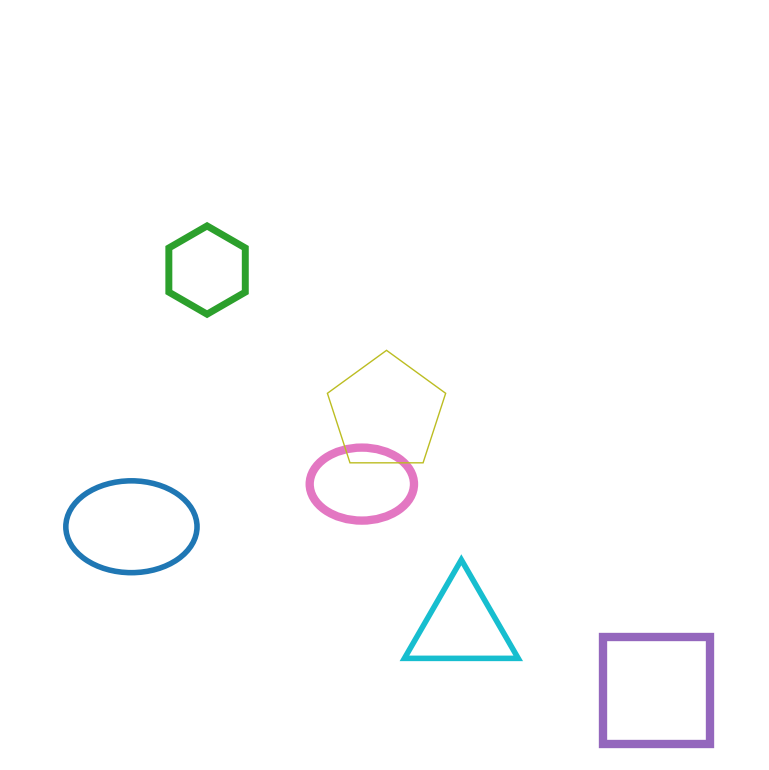[{"shape": "oval", "thickness": 2, "radius": 0.43, "center": [0.171, 0.316]}, {"shape": "hexagon", "thickness": 2.5, "radius": 0.29, "center": [0.269, 0.649]}, {"shape": "square", "thickness": 3, "radius": 0.35, "center": [0.853, 0.103]}, {"shape": "oval", "thickness": 3, "radius": 0.34, "center": [0.47, 0.371]}, {"shape": "pentagon", "thickness": 0.5, "radius": 0.4, "center": [0.502, 0.464]}, {"shape": "triangle", "thickness": 2, "radius": 0.43, "center": [0.599, 0.188]}]